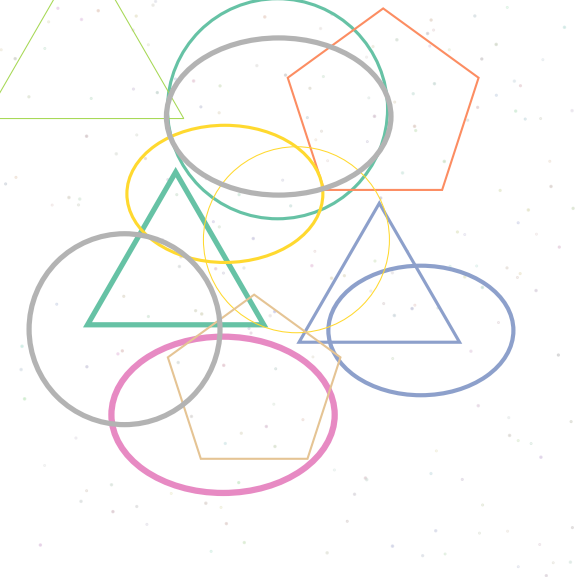[{"shape": "circle", "thickness": 1.5, "radius": 0.95, "center": [0.481, 0.811]}, {"shape": "triangle", "thickness": 2.5, "radius": 0.88, "center": [0.304, 0.525]}, {"shape": "pentagon", "thickness": 1, "radius": 0.87, "center": [0.663, 0.811]}, {"shape": "triangle", "thickness": 1.5, "radius": 0.8, "center": [0.657, 0.487]}, {"shape": "oval", "thickness": 2, "radius": 0.8, "center": [0.729, 0.427]}, {"shape": "oval", "thickness": 3, "radius": 0.97, "center": [0.386, 0.281]}, {"shape": "triangle", "thickness": 0.5, "radius": 0.99, "center": [0.146, 0.893]}, {"shape": "oval", "thickness": 1.5, "radius": 0.85, "center": [0.389, 0.663]}, {"shape": "circle", "thickness": 0.5, "radius": 0.81, "center": [0.513, 0.584]}, {"shape": "pentagon", "thickness": 1, "radius": 0.79, "center": [0.44, 0.332]}, {"shape": "circle", "thickness": 2.5, "radius": 0.83, "center": [0.216, 0.429]}, {"shape": "oval", "thickness": 2.5, "radius": 0.97, "center": [0.483, 0.797]}]